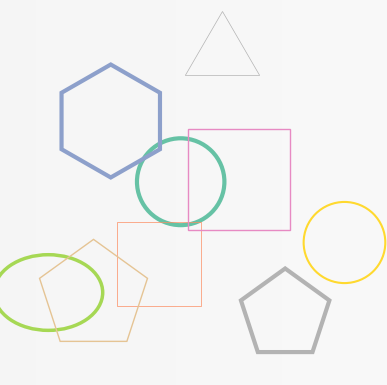[{"shape": "circle", "thickness": 3, "radius": 0.56, "center": [0.466, 0.528]}, {"shape": "square", "thickness": 0.5, "radius": 0.54, "center": [0.409, 0.315]}, {"shape": "hexagon", "thickness": 3, "radius": 0.73, "center": [0.286, 0.686]}, {"shape": "square", "thickness": 1, "radius": 0.66, "center": [0.617, 0.534]}, {"shape": "oval", "thickness": 2.5, "radius": 0.7, "center": [0.125, 0.24]}, {"shape": "circle", "thickness": 1.5, "radius": 0.53, "center": [0.889, 0.37]}, {"shape": "pentagon", "thickness": 1, "radius": 0.73, "center": [0.241, 0.232]}, {"shape": "triangle", "thickness": 0.5, "radius": 0.55, "center": [0.574, 0.859]}, {"shape": "pentagon", "thickness": 3, "radius": 0.6, "center": [0.736, 0.183]}]